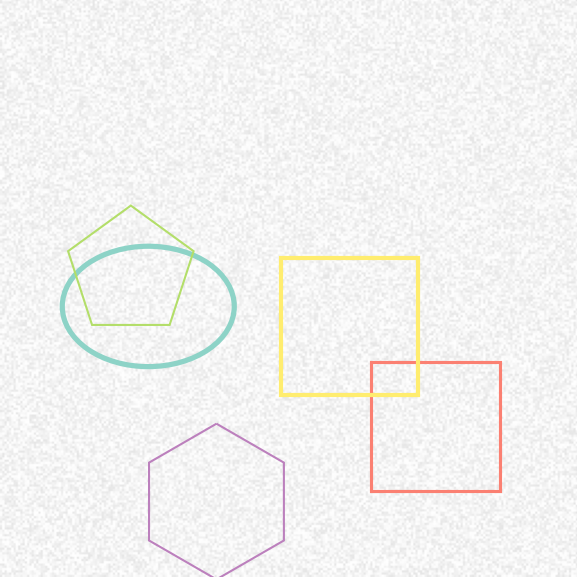[{"shape": "oval", "thickness": 2.5, "radius": 0.74, "center": [0.257, 0.469]}, {"shape": "square", "thickness": 1.5, "radius": 0.56, "center": [0.755, 0.26]}, {"shape": "pentagon", "thickness": 1, "radius": 0.57, "center": [0.227, 0.529]}, {"shape": "hexagon", "thickness": 1, "radius": 0.67, "center": [0.375, 0.131]}, {"shape": "square", "thickness": 2, "radius": 0.59, "center": [0.605, 0.434]}]